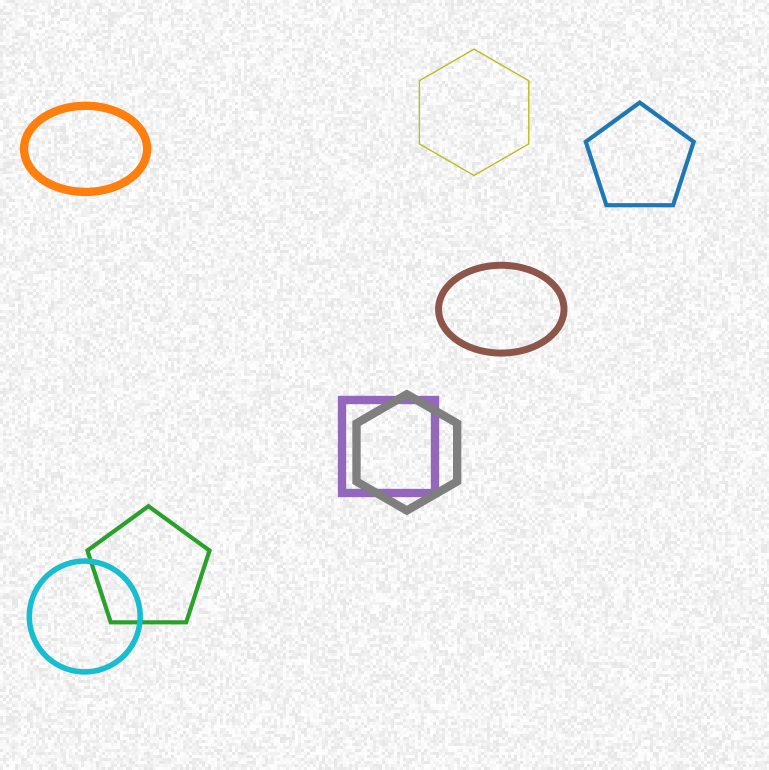[{"shape": "pentagon", "thickness": 1.5, "radius": 0.37, "center": [0.831, 0.793]}, {"shape": "oval", "thickness": 3, "radius": 0.4, "center": [0.111, 0.807]}, {"shape": "pentagon", "thickness": 1.5, "radius": 0.42, "center": [0.193, 0.259]}, {"shape": "square", "thickness": 3, "radius": 0.3, "center": [0.505, 0.42]}, {"shape": "oval", "thickness": 2.5, "radius": 0.41, "center": [0.651, 0.598]}, {"shape": "hexagon", "thickness": 3, "radius": 0.38, "center": [0.528, 0.412]}, {"shape": "hexagon", "thickness": 0.5, "radius": 0.41, "center": [0.616, 0.854]}, {"shape": "circle", "thickness": 2, "radius": 0.36, "center": [0.11, 0.199]}]